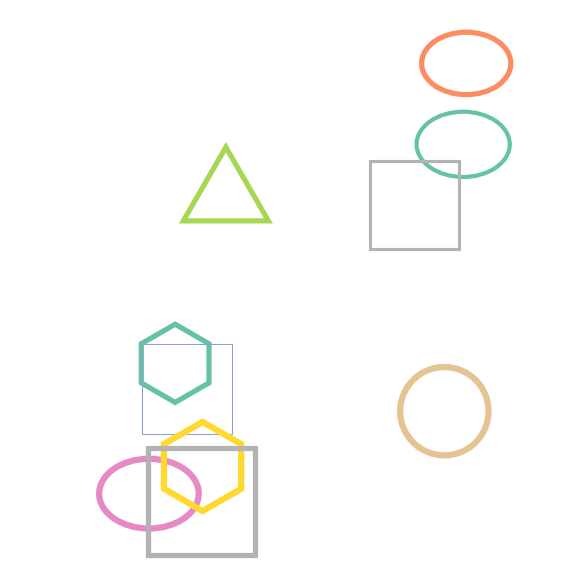[{"shape": "hexagon", "thickness": 2.5, "radius": 0.34, "center": [0.303, 0.37]}, {"shape": "oval", "thickness": 2, "radius": 0.4, "center": [0.802, 0.749]}, {"shape": "oval", "thickness": 2.5, "radius": 0.39, "center": [0.807, 0.889]}, {"shape": "square", "thickness": 0.5, "radius": 0.39, "center": [0.324, 0.325]}, {"shape": "oval", "thickness": 3, "radius": 0.43, "center": [0.258, 0.144]}, {"shape": "triangle", "thickness": 2.5, "radius": 0.43, "center": [0.391, 0.659]}, {"shape": "hexagon", "thickness": 3, "radius": 0.39, "center": [0.351, 0.191]}, {"shape": "circle", "thickness": 3, "radius": 0.38, "center": [0.769, 0.287]}, {"shape": "square", "thickness": 1.5, "radius": 0.38, "center": [0.718, 0.644]}, {"shape": "square", "thickness": 2.5, "radius": 0.47, "center": [0.349, 0.131]}]